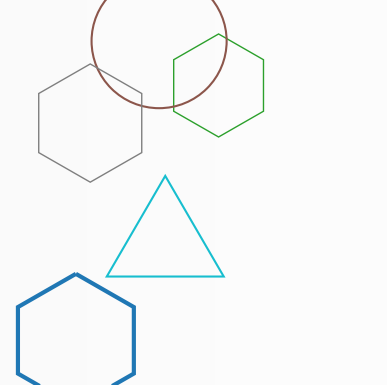[{"shape": "hexagon", "thickness": 3, "radius": 0.86, "center": [0.196, 0.116]}, {"shape": "hexagon", "thickness": 1, "radius": 0.67, "center": [0.564, 0.778]}, {"shape": "circle", "thickness": 1.5, "radius": 0.87, "center": [0.411, 0.893]}, {"shape": "hexagon", "thickness": 1, "radius": 0.77, "center": [0.233, 0.68]}, {"shape": "triangle", "thickness": 1.5, "radius": 0.87, "center": [0.426, 0.369]}]